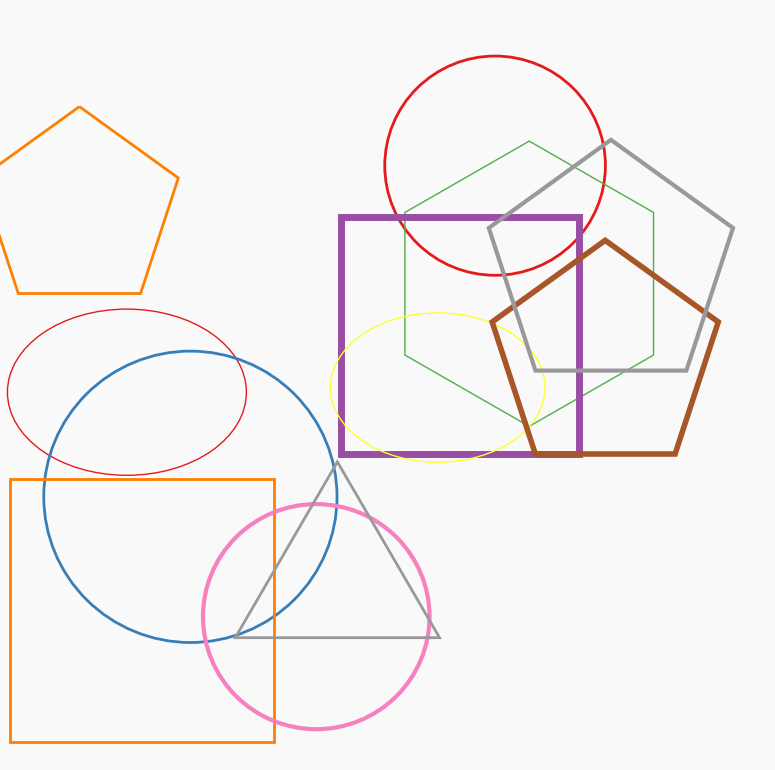[{"shape": "circle", "thickness": 1, "radius": 0.71, "center": [0.639, 0.785]}, {"shape": "oval", "thickness": 0.5, "radius": 0.77, "center": [0.164, 0.491]}, {"shape": "circle", "thickness": 1, "radius": 0.95, "center": [0.246, 0.355]}, {"shape": "hexagon", "thickness": 0.5, "radius": 0.93, "center": [0.683, 0.632]}, {"shape": "square", "thickness": 2.5, "radius": 0.77, "center": [0.593, 0.564]}, {"shape": "pentagon", "thickness": 1, "radius": 0.67, "center": [0.102, 0.727]}, {"shape": "square", "thickness": 1, "radius": 0.85, "center": [0.183, 0.207]}, {"shape": "oval", "thickness": 0.5, "radius": 0.69, "center": [0.565, 0.497]}, {"shape": "pentagon", "thickness": 2, "radius": 0.77, "center": [0.781, 0.534]}, {"shape": "circle", "thickness": 1.5, "radius": 0.73, "center": [0.408, 0.199]}, {"shape": "pentagon", "thickness": 1.5, "radius": 0.83, "center": [0.788, 0.653]}, {"shape": "triangle", "thickness": 1, "radius": 0.76, "center": [0.435, 0.248]}]